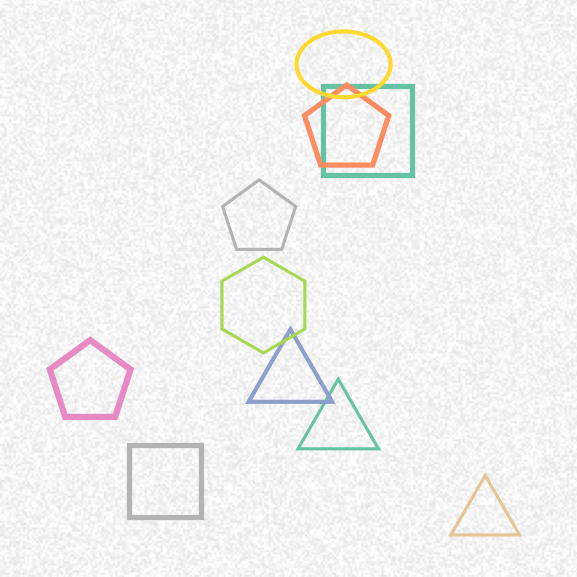[{"shape": "triangle", "thickness": 1.5, "radius": 0.4, "center": [0.586, 0.262]}, {"shape": "square", "thickness": 2.5, "radius": 0.38, "center": [0.636, 0.773]}, {"shape": "pentagon", "thickness": 2.5, "radius": 0.38, "center": [0.6, 0.775]}, {"shape": "triangle", "thickness": 2, "radius": 0.42, "center": [0.503, 0.345]}, {"shape": "pentagon", "thickness": 3, "radius": 0.37, "center": [0.156, 0.337]}, {"shape": "hexagon", "thickness": 1.5, "radius": 0.41, "center": [0.456, 0.471]}, {"shape": "oval", "thickness": 2, "radius": 0.41, "center": [0.595, 0.888]}, {"shape": "triangle", "thickness": 1.5, "radius": 0.34, "center": [0.84, 0.107]}, {"shape": "square", "thickness": 2.5, "radius": 0.31, "center": [0.286, 0.167]}, {"shape": "pentagon", "thickness": 1.5, "radius": 0.33, "center": [0.449, 0.621]}]